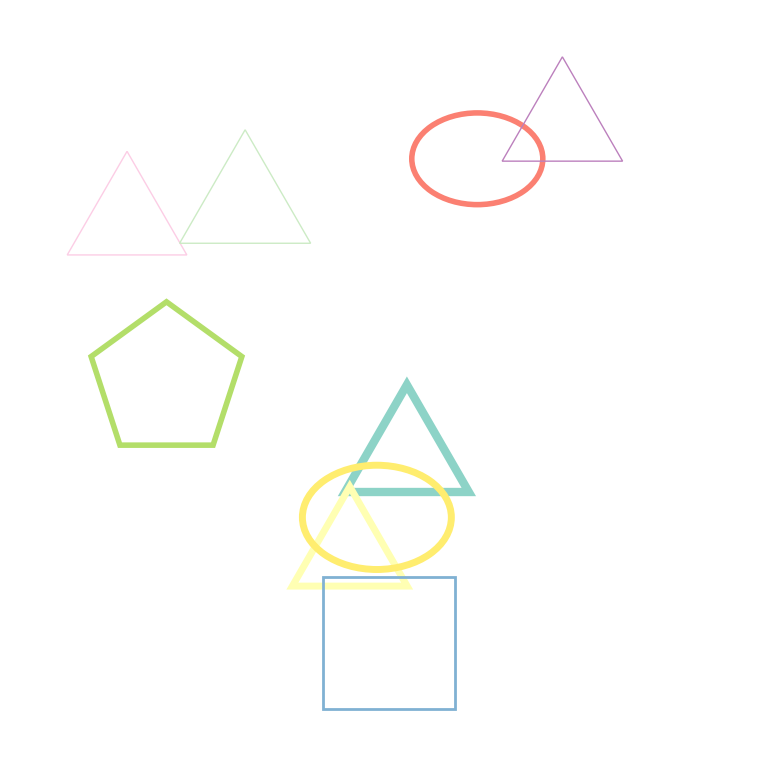[{"shape": "triangle", "thickness": 3, "radius": 0.46, "center": [0.528, 0.407]}, {"shape": "triangle", "thickness": 2.5, "radius": 0.43, "center": [0.454, 0.282]}, {"shape": "oval", "thickness": 2, "radius": 0.43, "center": [0.62, 0.794]}, {"shape": "square", "thickness": 1, "radius": 0.43, "center": [0.505, 0.165]}, {"shape": "pentagon", "thickness": 2, "radius": 0.51, "center": [0.216, 0.505]}, {"shape": "triangle", "thickness": 0.5, "radius": 0.45, "center": [0.165, 0.714]}, {"shape": "triangle", "thickness": 0.5, "radius": 0.45, "center": [0.73, 0.836]}, {"shape": "triangle", "thickness": 0.5, "radius": 0.49, "center": [0.318, 0.733]}, {"shape": "oval", "thickness": 2.5, "radius": 0.48, "center": [0.489, 0.328]}]